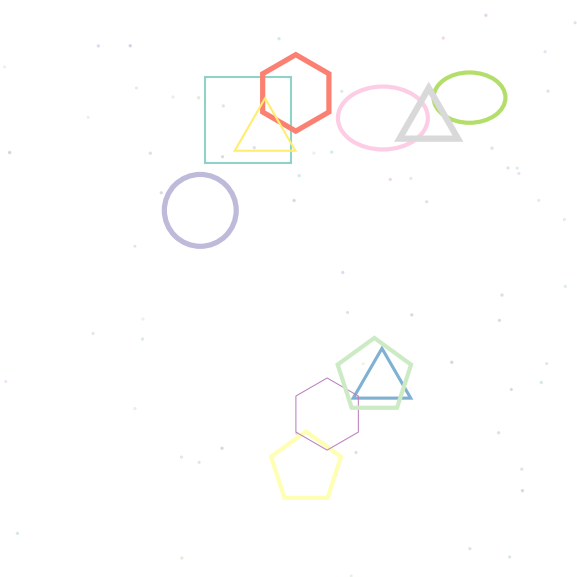[{"shape": "square", "thickness": 1, "radius": 0.37, "center": [0.429, 0.791]}, {"shape": "pentagon", "thickness": 2, "radius": 0.32, "center": [0.53, 0.189]}, {"shape": "circle", "thickness": 2.5, "radius": 0.31, "center": [0.347, 0.635]}, {"shape": "hexagon", "thickness": 2.5, "radius": 0.33, "center": [0.512, 0.838]}, {"shape": "triangle", "thickness": 1.5, "radius": 0.29, "center": [0.661, 0.338]}, {"shape": "oval", "thickness": 2, "radius": 0.31, "center": [0.813, 0.83]}, {"shape": "oval", "thickness": 2, "radius": 0.39, "center": [0.663, 0.795]}, {"shape": "triangle", "thickness": 3, "radius": 0.29, "center": [0.742, 0.788]}, {"shape": "hexagon", "thickness": 0.5, "radius": 0.31, "center": [0.566, 0.282]}, {"shape": "pentagon", "thickness": 2, "radius": 0.33, "center": [0.648, 0.347]}, {"shape": "triangle", "thickness": 1, "radius": 0.3, "center": [0.459, 0.768]}]